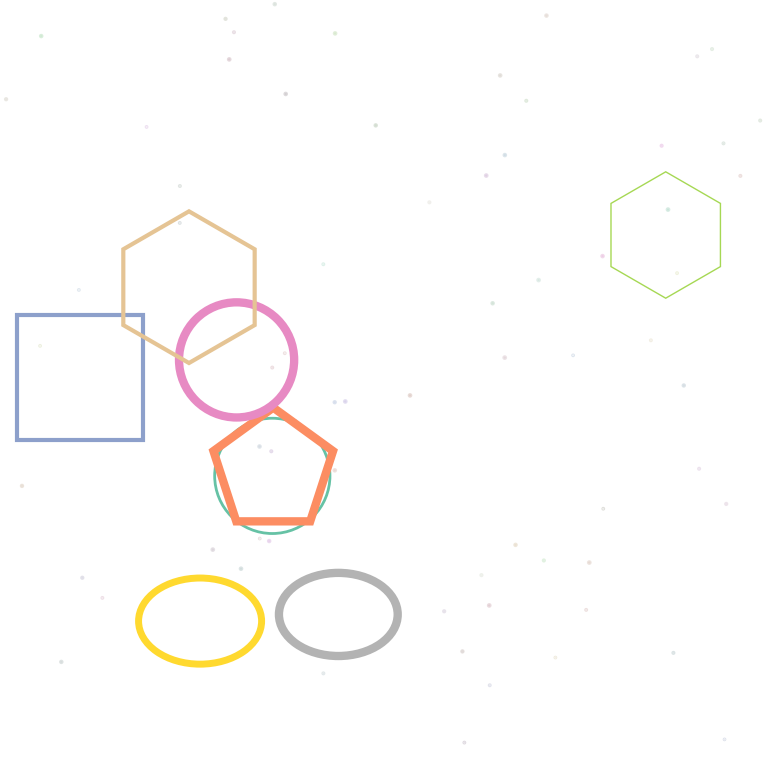[{"shape": "circle", "thickness": 1, "radius": 0.37, "center": [0.354, 0.382]}, {"shape": "pentagon", "thickness": 3, "radius": 0.41, "center": [0.355, 0.389]}, {"shape": "square", "thickness": 1.5, "radius": 0.41, "center": [0.104, 0.51]}, {"shape": "circle", "thickness": 3, "radius": 0.37, "center": [0.307, 0.533]}, {"shape": "hexagon", "thickness": 0.5, "radius": 0.41, "center": [0.865, 0.695]}, {"shape": "oval", "thickness": 2.5, "radius": 0.4, "center": [0.26, 0.193]}, {"shape": "hexagon", "thickness": 1.5, "radius": 0.49, "center": [0.245, 0.627]}, {"shape": "oval", "thickness": 3, "radius": 0.39, "center": [0.439, 0.202]}]